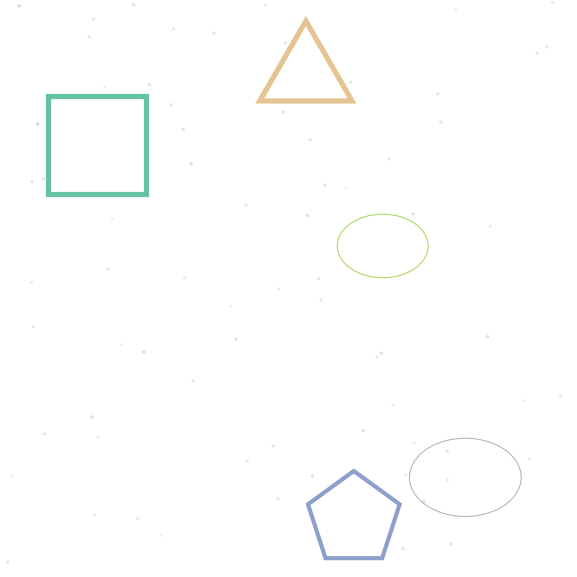[{"shape": "square", "thickness": 2.5, "radius": 0.42, "center": [0.167, 0.748]}, {"shape": "pentagon", "thickness": 2, "radius": 0.42, "center": [0.613, 0.1]}, {"shape": "oval", "thickness": 0.5, "radius": 0.39, "center": [0.663, 0.573]}, {"shape": "triangle", "thickness": 2.5, "radius": 0.46, "center": [0.53, 0.87]}, {"shape": "oval", "thickness": 0.5, "radius": 0.48, "center": [0.806, 0.173]}]